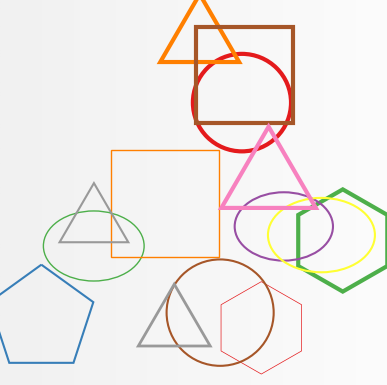[{"shape": "circle", "thickness": 3, "radius": 0.63, "center": [0.624, 0.733]}, {"shape": "hexagon", "thickness": 0.5, "radius": 0.6, "center": [0.674, 0.148]}, {"shape": "pentagon", "thickness": 1.5, "radius": 0.7, "center": [0.107, 0.172]}, {"shape": "hexagon", "thickness": 3, "radius": 0.66, "center": [0.885, 0.375]}, {"shape": "oval", "thickness": 1, "radius": 0.65, "center": [0.242, 0.361]}, {"shape": "oval", "thickness": 1.5, "radius": 0.63, "center": [0.732, 0.412]}, {"shape": "triangle", "thickness": 3, "radius": 0.59, "center": [0.515, 0.898]}, {"shape": "square", "thickness": 1, "radius": 0.7, "center": [0.426, 0.471]}, {"shape": "oval", "thickness": 1.5, "radius": 0.69, "center": [0.83, 0.389]}, {"shape": "circle", "thickness": 1.5, "radius": 0.69, "center": [0.568, 0.188]}, {"shape": "square", "thickness": 3, "radius": 0.62, "center": [0.631, 0.805]}, {"shape": "triangle", "thickness": 3, "radius": 0.7, "center": [0.693, 0.53]}, {"shape": "triangle", "thickness": 1.5, "radius": 0.51, "center": [0.242, 0.422]}, {"shape": "triangle", "thickness": 2, "radius": 0.54, "center": [0.45, 0.155]}]